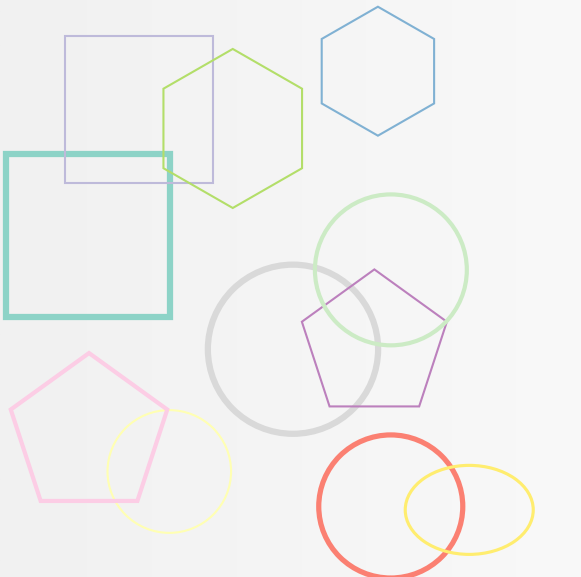[{"shape": "square", "thickness": 3, "radius": 0.71, "center": [0.152, 0.592]}, {"shape": "circle", "thickness": 1, "radius": 0.53, "center": [0.291, 0.183]}, {"shape": "square", "thickness": 1, "radius": 0.64, "center": [0.239, 0.809]}, {"shape": "circle", "thickness": 2.5, "radius": 0.62, "center": [0.672, 0.122]}, {"shape": "hexagon", "thickness": 1, "radius": 0.56, "center": [0.65, 0.876]}, {"shape": "hexagon", "thickness": 1, "radius": 0.69, "center": [0.4, 0.777]}, {"shape": "pentagon", "thickness": 2, "radius": 0.71, "center": [0.153, 0.246]}, {"shape": "circle", "thickness": 3, "radius": 0.73, "center": [0.504, 0.394]}, {"shape": "pentagon", "thickness": 1, "radius": 0.66, "center": [0.644, 0.401]}, {"shape": "circle", "thickness": 2, "radius": 0.65, "center": [0.672, 0.532]}, {"shape": "oval", "thickness": 1.5, "radius": 0.55, "center": [0.807, 0.116]}]